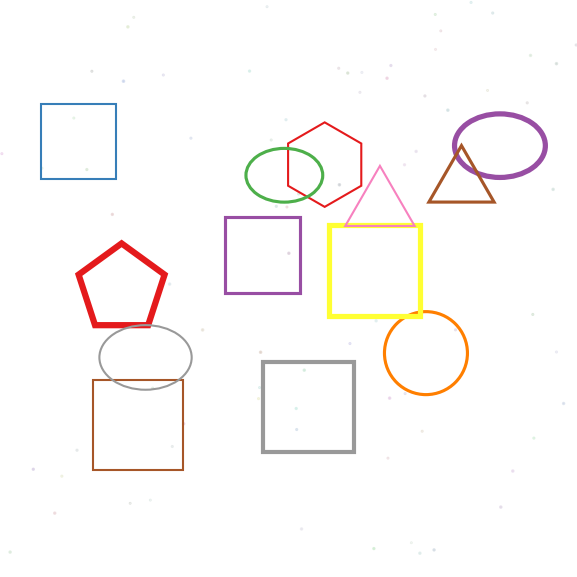[{"shape": "pentagon", "thickness": 3, "radius": 0.39, "center": [0.211, 0.499]}, {"shape": "hexagon", "thickness": 1, "radius": 0.37, "center": [0.562, 0.714]}, {"shape": "square", "thickness": 1, "radius": 0.32, "center": [0.137, 0.754]}, {"shape": "oval", "thickness": 1.5, "radius": 0.33, "center": [0.492, 0.696]}, {"shape": "square", "thickness": 1.5, "radius": 0.33, "center": [0.454, 0.558]}, {"shape": "oval", "thickness": 2.5, "radius": 0.39, "center": [0.866, 0.747]}, {"shape": "circle", "thickness": 1.5, "radius": 0.36, "center": [0.738, 0.388]}, {"shape": "square", "thickness": 2.5, "radius": 0.39, "center": [0.649, 0.531]}, {"shape": "square", "thickness": 1, "radius": 0.39, "center": [0.239, 0.264]}, {"shape": "triangle", "thickness": 1.5, "radius": 0.33, "center": [0.799, 0.682]}, {"shape": "triangle", "thickness": 1, "radius": 0.35, "center": [0.658, 0.643]}, {"shape": "square", "thickness": 2, "radius": 0.39, "center": [0.534, 0.295]}, {"shape": "oval", "thickness": 1, "radius": 0.4, "center": [0.252, 0.38]}]